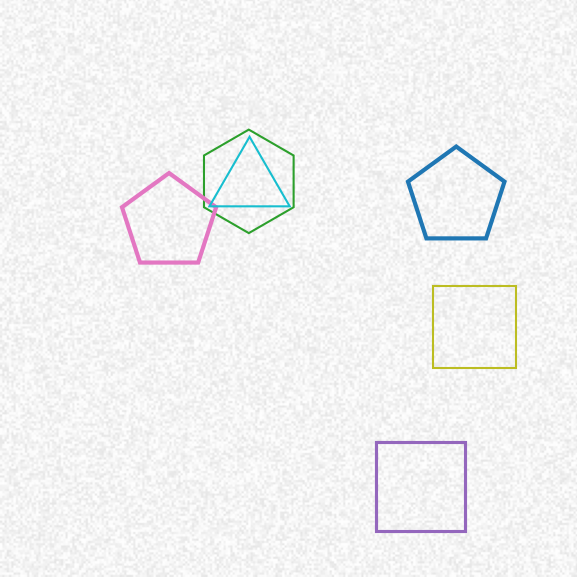[{"shape": "pentagon", "thickness": 2, "radius": 0.44, "center": [0.79, 0.657]}, {"shape": "hexagon", "thickness": 1, "radius": 0.45, "center": [0.431, 0.685]}, {"shape": "square", "thickness": 1.5, "radius": 0.38, "center": [0.728, 0.157]}, {"shape": "pentagon", "thickness": 2, "radius": 0.43, "center": [0.293, 0.614]}, {"shape": "square", "thickness": 1, "radius": 0.36, "center": [0.821, 0.433]}, {"shape": "triangle", "thickness": 1, "radius": 0.4, "center": [0.432, 0.682]}]